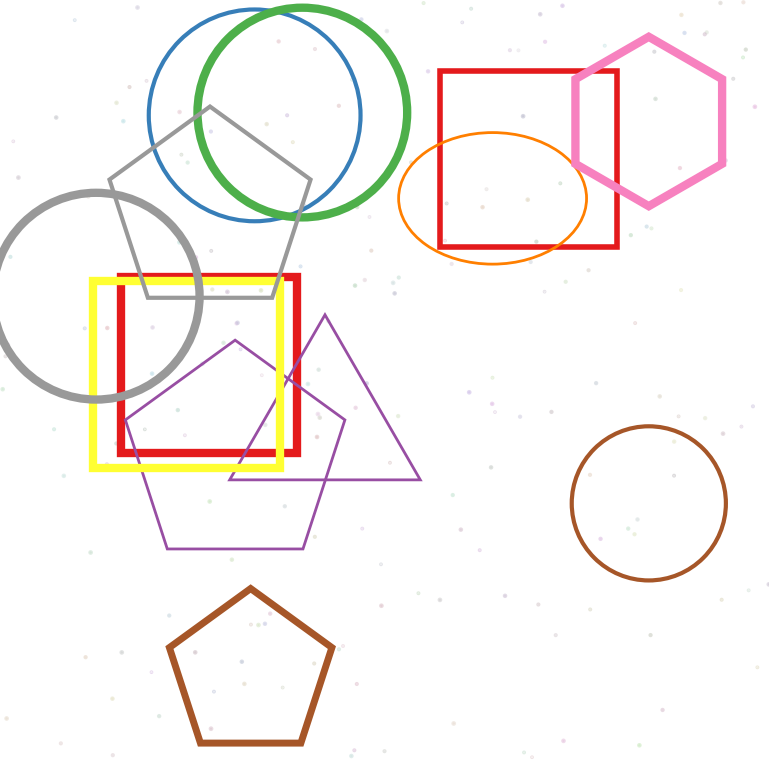[{"shape": "square", "thickness": 3, "radius": 0.57, "center": [0.272, 0.526]}, {"shape": "square", "thickness": 2, "radius": 0.57, "center": [0.687, 0.793]}, {"shape": "circle", "thickness": 1.5, "radius": 0.69, "center": [0.331, 0.85]}, {"shape": "circle", "thickness": 3, "radius": 0.68, "center": [0.393, 0.854]}, {"shape": "triangle", "thickness": 1, "radius": 0.71, "center": [0.422, 0.448]}, {"shape": "pentagon", "thickness": 1, "radius": 0.75, "center": [0.305, 0.408]}, {"shape": "oval", "thickness": 1, "radius": 0.61, "center": [0.64, 0.742]}, {"shape": "square", "thickness": 3, "radius": 0.61, "center": [0.242, 0.514]}, {"shape": "pentagon", "thickness": 2.5, "radius": 0.55, "center": [0.326, 0.125]}, {"shape": "circle", "thickness": 1.5, "radius": 0.5, "center": [0.843, 0.346]}, {"shape": "hexagon", "thickness": 3, "radius": 0.55, "center": [0.843, 0.842]}, {"shape": "circle", "thickness": 3, "radius": 0.67, "center": [0.125, 0.615]}, {"shape": "pentagon", "thickness": 1.5, "radius": 0.69, "center": [0.273, 0.724]}]